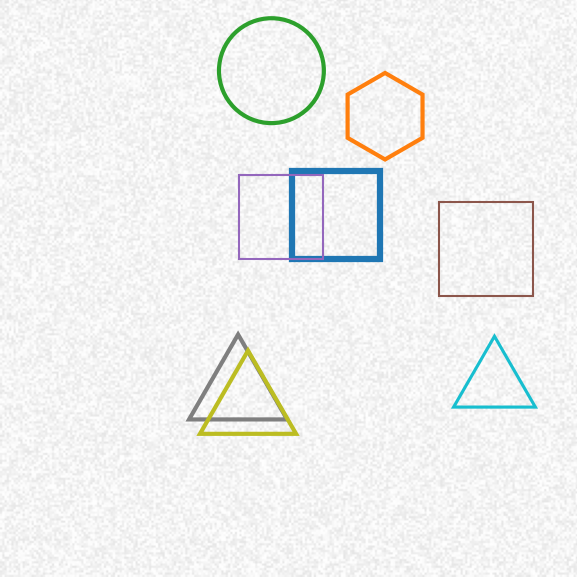[{"shape": "square", "thickness": 3, "radius": 0.38, "center": [0.582, 0.626]}, {"shape": "hexagon", "thickness": 2, "radius": 0.37, "center": [0.667, 0.798]}, {"shape": "circle", "thickness": 2, "radius": 0.45, "center": [0.47, 0.877]}, {"shape": "square", "thickness": 1, "radius": 0.36, "center": [0.486, 0.623]}, {"shape": "square", "thickness": 1, "radius": 0.41, "center": [0.841, 0.568]}, {"shape": "triangle", "thickness": 2, "radius": 0.49, "center": [0.412, 0.322]}, {"shape": "triangle", "thickness": 2, "radius": 0.48, "center": [0.429, 0.296]}, {"shape": "triangle", "thickness": 1.5, "radius": 0.41, "center": [0.856, 0.335]}]